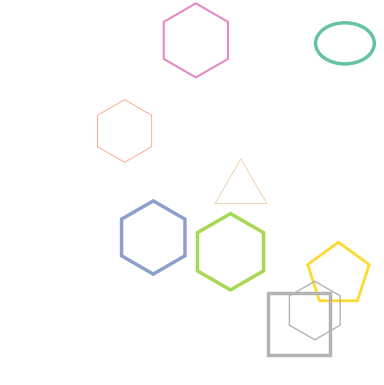[{"shape": "oval", "thickness": 2.5, "radius": 0.38, "center": [0.896, 0.887]}, {"shape": "hexagon", "thickness": 0.5, "radius": 0.41, "center": [0.324, 0.66]}, {"shape": "hexagon", "thickness": 2.5, "radius": 0.48, "center": [0.398, 0.383]}, {"shape": "hexagon", "thickness": 1.5, "radius": 0.48, "center": [0.509, 0.895]}, {"shape": "hexagon", "thickness": 2.5, "radius": 0.5, "center": [0.599, 0.346]}, {"shape": "pentagon", "thickness": 2, "radius": 0.42, "center": [0.879, 0.287]}, {"shape": "triangle", "thickness": 0.5, "radius": 0.39, "center": [0.626, 0.51]}, {"shape": "hexagon", "thickness": 1, "radius": 0.38, "center": [0.818, 0.193]}, {"shape": "square", "thickness": 2.5, "radius": 0.41, "center": [0.777, 0.159]}]